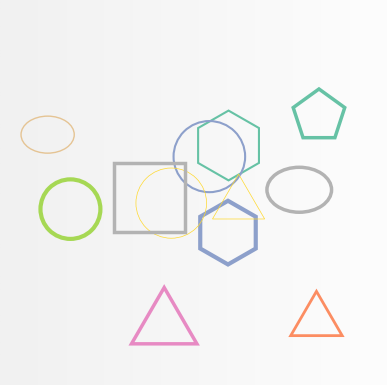[{"shape": "hexagon", "thickness": 1.5, "radius": 0.45, "center": [0.59, 0.622]}, {"shape": "pentagon", "thickness": 2.5, "radius": 0.35, "center": [0.823, 0.699]}, {"shape": "triangle", "thickness": 2, "radius": 0.38, "center": [0.817, 0.167]}, {"shape": "hexagon", "thickness": 3, "radius": 0.41, "center": [0.588, 0.396]}, {"shape": "circle", "thickness": 1.5, "radius": 0.46, "center": [0.54, 0.593]}, {"shape": "triangle", "thickness": 2.5, "radius": 0.49, "center": [0.424, 0.156]}, {"shape": "circle", "thickness": 3, "radius": 0.39, "center": [0.182, 0.457]}, {"shape": "triangle", "thickness": 0.5, "radius": 0.39, "center": [0.616, 0.47]}, {"shape": "circle", "thickness": 0.5, "radius": 0.46, "center": [0.442, 0.472]}, {"shape": "oval", "thickness": 1, "radius": 0.34, "center": [0.123, 0.65]}, {"shape": "oval", "thickness": 2.5, "radius": 0.42, "center": [0.772, 0.507]}, {"shape": "square", "thickness": 2.5, "radius": 0.45, "center": [0.385, 0.487]}]